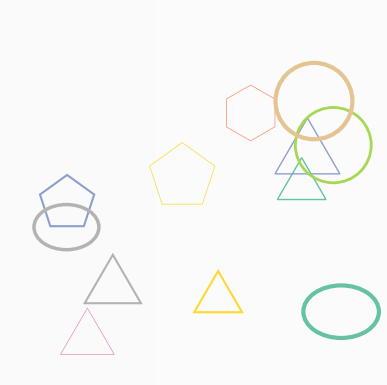[{"shape": "triangle", "thickness": 1, "radius": 0.36, "center": [0.779, 0.518]}, {"shape": "oval", "thickness": 3, "radius": 0.49, "center": [0.88, 0.19]}, {"shape": "hexagon", "thickness": 0.5, "radius": 0.36, "center": [0.647, 0.707]}, {"shape": "triangle", "thickness": 1, "radius": 0.48, "center": [0.793, 0.597]}, {"shape": "pentagon", "thickness": 1.5, "radius": 0.37, "center": [0.173, 0.472]}, {"shape": "triangle", "thickness": 0.5, "radius": 0.4, "center": [0.225, 0.119]}, {"shape": "circle", "thickness": 2, "radius": 0.49, "center": [0.86, 0.623]}, {"shape": "triangle", "thickness": 1.5, "radius": 0.36, "center": [0.563, 0.225]}, {"shape": "pentagon", "thickness": 0.5, "radius": 0.44, "center": [0.47, 0.541]}, {"shape": "circle", "thickness": 3, "radius": 0.5, "center": [0.81, 0.737]}, {"shape": "oval", "thickness": 2.5, "radius": 0.42, "center": [0.171, 0.41]}, {"shape": "triangle", "thickness": 1.5, "radius": 0.42, "center": [0.291, 0.254]}]